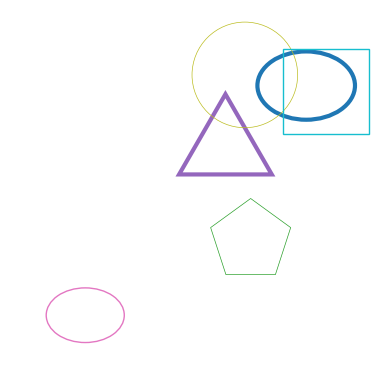[{"shape": "oval", "thickness": 3, "radius": 0.63, "center": [0.795, 0.778]}, {"shape": "pentagon", "thickness": 0.5, "radius": 0.55, "center": [0.651, 0.375]}, {"shape": "triangle", "thickness": 3, "radius": 0.69, "center": [0.586, 0.616]}, {"shape": "oval", "thickness": 1, "radius": 0.51, "center": [0.221, 0.181]}, {"shape": "circle", "thickness": 0.5, "radius": 0.69, "center": [0.636, 0.805]}, {"shape": "square", "thickness": 1, "radius": 0.56, "center": [0.847, 0.763]}]